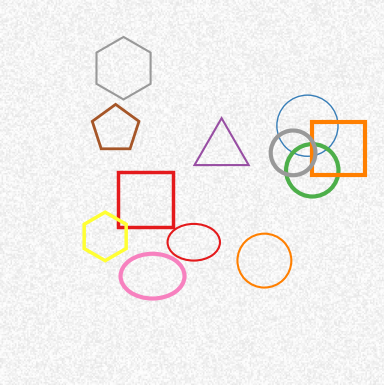[{"shape": "oval", "thickness": 1.5, "radius": 0.34, "center": [0.503, 0.371]}, {"shape": "square", "thickness": 2.5, "radius": 0.36, "center": [0.377, 0.481]}, {"shape": "circle", "thickness": 1, "radius": 0.4, "center": [0.799, 0.673]}, {"shape": "circle", "thickness": 3, "radius": 0.34, "center": [0.811, 0.558]}, {"shape": "triangle", "thickness": 1.5, "radius": 0.41, "center": [0.576, 0.612]}, {"shape": "square", "thickness": 3, "radius": 0.34, "center": [0.878, 0.614]}, {"shape": "circle", "thickness": 1.5, "radius": 0.35, "center": [0.687, 0.323]}, {"shape": "hexagon", "thickness": 2.5, "radius": 0.31, "center": [0.273, 0.386]}, {"shape": "pentagon", "thickness": 2, "radius": 0.32, "center": [0.3, 0.665]}, {"shape": "oval", "thickness": 3, "radius": 0.42, "center": [0.396, 0.283]}, {"shape": "hexagon", "thickness": 1.5, "radius": 0.41, "center": [0.321, 0.823]}, {"shape": "circle", "thickness": 3, "radius": 0.29, "center": [0.761, 0.603]}]